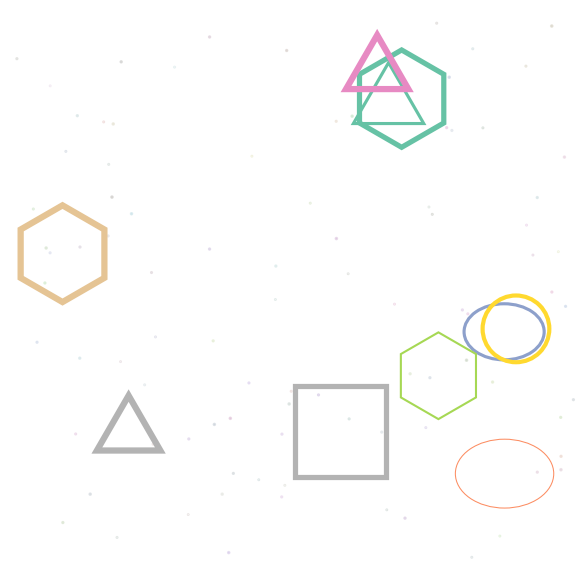[{"shape": "hexagon", "thickness": 2.5, "radius": 0.42, "center": [0.695, 0.828]}, {"shape": "triangle", "thickness": 1.5, "radius": 0.35, "center": [0.673, 0.82]}, {"shape": "oval", "thickness": 0.5, "radius": 0.43, "center": [0.874, 0.179]}, {"shape": "oval", "thickness": 1.5, "radius": 0.35, "center": [0.873, 0.425]}, {"shape": "triangle", "thickness": 3, "radius": 0.31, "center": [0.653, 0.876]}, {"shape": "hexagon", "thickness": 1, "radius": 0.38, "center": [0.759, 0.349]}, {"shape": "circle", "thickness": 2, "radius": 0.29, "center": [0.893, 0.43]}, {"shape": "hexagon", "thickness": 3, "radius": 0.42, "center": [0.108, 0.56]}, {"shape": "triangle", "thickness": 3, "radius": 0.32, "center": [0.223, 0.251]}, {"shape": "square", "thickness": 2.5, "radius": 0.39, "center": [0.59, 0.253]}]